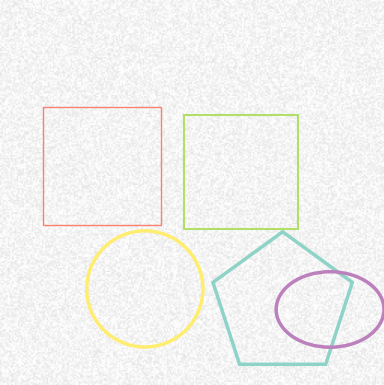[{"shape": "pentagon", "thickness": 2.5, "radius": 0.95, "center": [0.734, 0.208]}, {"shape": "square", "thickness": 1, "radius": 0.77, "center": [0.265, 0.569]}, {"shape": "square", "thickness": 1.5, "radius": 0.74, "center": [0.626, 0.553]}, {"shape": "oval", "thickness": 2.5, "radius": 0.7, "center": [0.857, 0.196]}, {"shape": "circle", "thickness": 2.5, "radius": 0.75, "center": [0.376, 0.25]}]